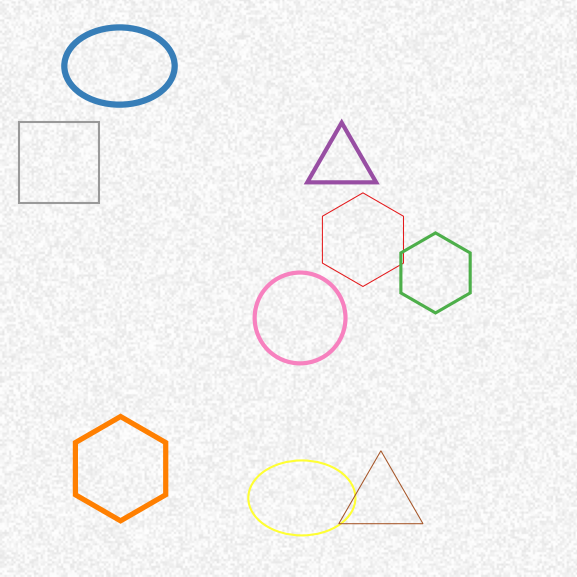[{"shape": "hexagon", "thickness": 0.5, "radius": 0.41, "center": [0.628, 0.584]}, {"shape": "oval", "thickness": 3, "radius": 0.48, "center": [0.207, 0.885]}, {"shape": "hexagon", "thickness": 1.5, "radius": 0.35, "center": [0.754, 0.527]}, {"shape": "triangle", "thickness": 2, "radius": 0.34, "center": [0.592, 0.718]}, {"shape": "hexagon", "thickness": 2.5, "radius": 0.45, "center": [0.209, 0.188]}, {"shape": "oval", "thickness": 1, "radius": 0.46, "center": [0.523, 0.137]}, {"shape": "triangle", "thickness": 0.5, "radius": 0.42, "center": [0.66, 0.134]}, {"shape": "circle", "thickness": 2, "radius": 0.39, "center": [0.52, 0.449]}, {"shape": "square", "thickness": 1, "radius": 0.35, "center": [0.102, 0.718]}]